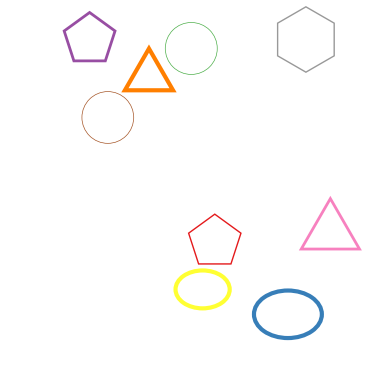[{"shape": "pentagon", "thickness": 1, "radius": 0.36, "center": [0.558, 0.372]}, {"shape": "oval", "thickness": 3, "radius": 0.44, "center": [0.748, 0.184]}, {"shape": "circle", "thickness": 0.5, "radius": 0.34, "center": [0.497, 0.874]}, {"shape": "pentagon", "thickness": 2, "radius": 0.35, "center": [0.233, 0.898]}, {"shape": "triangle", "thickness": 3, "radius": 0.36, "center": [0.387, 0.802]}, {"shape": "oval", "thickness": 3, "radius": 0.35, "center": [0.526, 0.248]}, {"shape": "circle", "thickness": 0.5, "radius": 0.34, "center": [0.28, 0.695]}, {"shape": "triangle", "thickness": 2, "radius": 0.44, "center": [0.858, 0.397]}, {"shape": "hexagon", "thickness": 1, "radius": 0.42, "center": [0.795, 0.897]}]